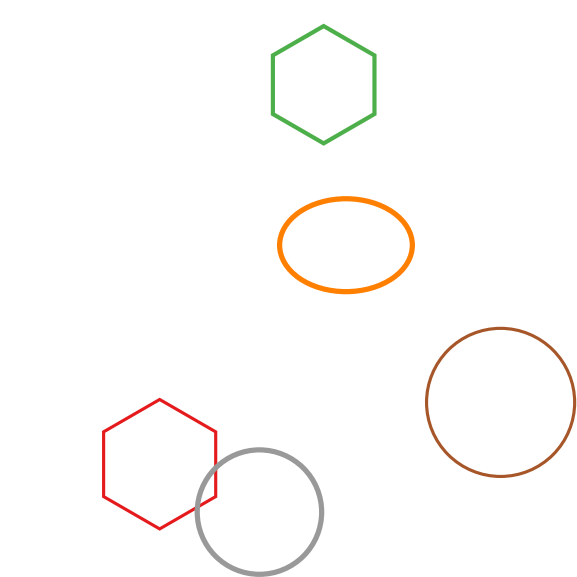[{"shape": "hexagon", "thickness": 1.5, "radius": 0.56, "center": [0.276, 0.195]}, {"shape": "hexagon", "thickness": 2, "radius": 0.51, "center": [0.56, 0.852]}, {"shape": "oval", "thickness": 2.5, "radius": 0.57, "center": [0.599, 0.575]}, {"shape": "circle", "thickness": 1.5, "radius": 0.64, "center": [0.867, 0.302]}, {"shape": "circle", "thickness": 2.5, "radius": 0.54, "center": [0.449, 0.112]}]